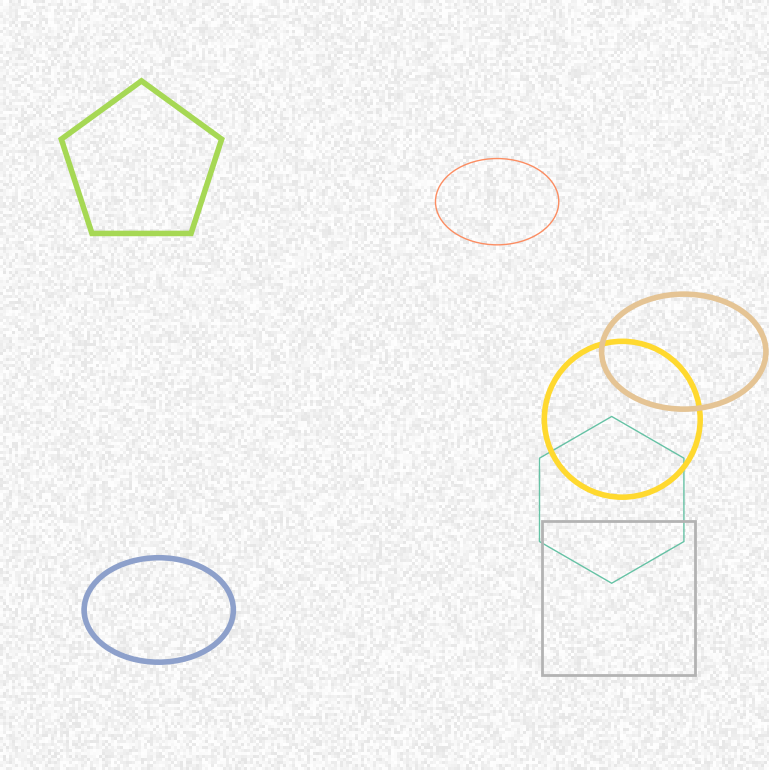[{"shape": "hexagon", "thickness": 0.5, "radius": 0.54, "center": [0.794, 0.351]}, {"shape": "oval", "thickness": 0.5, "radius": 0.4, "center": [0.646, 0.738]}, {"shape": "oval", "thickness": 2, "radius": 0.48, "center": [0.206, 0.208]}, {"shape": "pentagon", "thickness": 2, "radius": 0.55, "center": [0.184, 0.785]}, {"shape": "circle", "thickness": 2, "radius": 0.51, "center": [0.808, 0.456]}, {"shape": "oval", "thickness": 2, "radius": 0.53, "center": [0.888, 0.543]}, {"shape": "square", "thickness": 1, "radius": 0.5, "center": [0.803, 0.223]}]